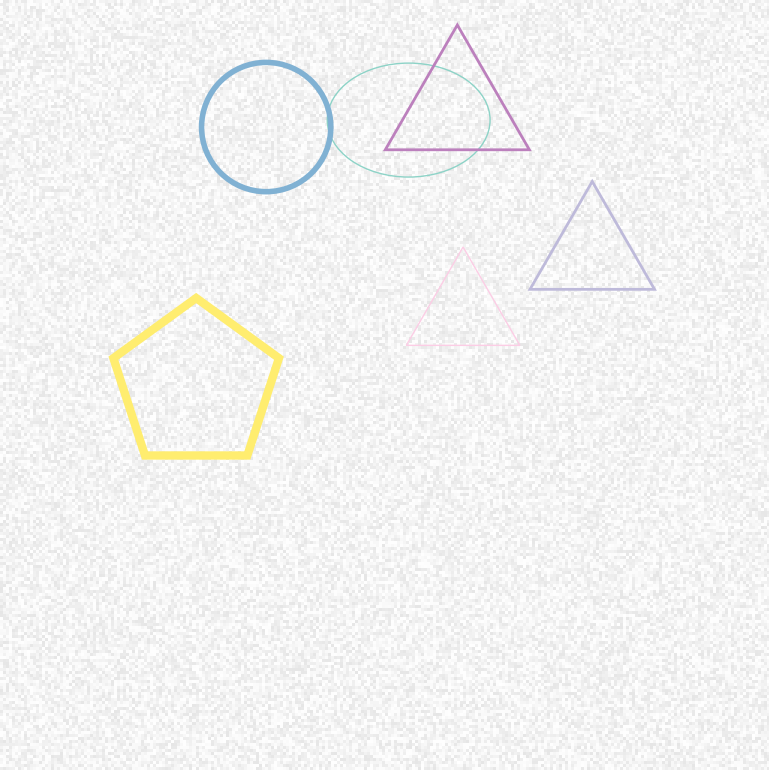[{"shape": "oval", "thickness": 0.5, "radius": 0.53, "center": [0.531, 0.844]}, {"shape": "triangle", "thickness": 1, "radius": 0.47, "center": [0.769, 0.671]}, {"shape": "circle", "thickness": 2, "radius": 0.42, "center": [0.346, 0.835]}, {"shape": "triangle", "thickness": 0.5, "radius": 0.43, "center": [0.601, 0.594]}, {"shape": "triangle", "thickness": 1, "radius": 0.54, "center": [0.594, 0.86]}, {"shape": "pentagon", "thickness": 3, "radius": 0.57, "center": [0.255, 0.5]}]